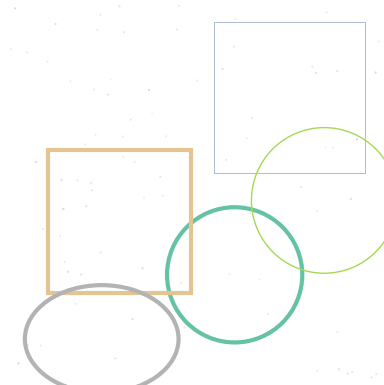[{"shape": "circle", "thickness": 3, "radius": 0.88, "center": [0.609, 0.286]}, {"shape": "square", "thickness": 0.5, "radius": 0.98, "center": [0.752, 0.747]}, {"shape": "circle", "thickness": 1, "radius": 0.95, "center": [0.842, 0.479]}, {"shape": "square", "thickness": 3, "radius": 0.93, "center": [0.31, 0.424]}, {"shape": "oval", "thickness": 3, "radius": 1.0, "center": [0.264, 0.12]}]